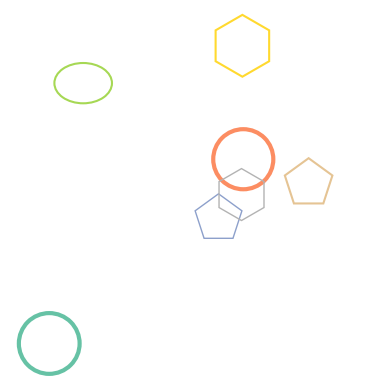[{"shape": "circle", "thickness": 3, "radius": 0.39, "center": [0.128, 0.108]}, {"shape": "circle", "thickness": 3, "radius": 0.39, "center": [0.632, 0.586]}, {"shape": "pentagon", "thickness": 1, "radius": 0.32, "center": [0.568, 0.433]}, {"shape": "oval", "thickness": 1.5, "radius": 0.37, "center": [0.216, 0.784]}, {"shape": "hexagon", "thickness": 1.5, "radius": 0.4, "center": [0.63, 0.881]}, {"shape": "pentagon", "thickness": 1.5, "radius": 0.32, "center": [0.802, 0.524]}, {"shape": "hexagon", "thickness": 1, "radius": 0.34, "center": [0.627, 0.495]}]